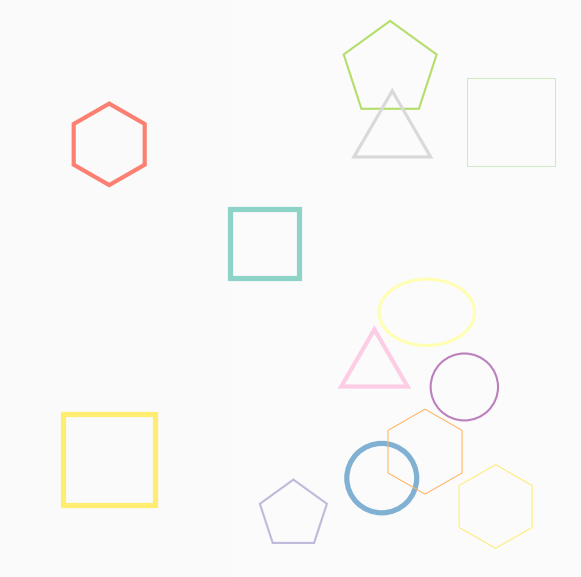[{"shape": "square", "thickness": 2.5, "radius": 0.3, "center": [0.455, 0.577]}, {"shape": "oval", "thickness": 1.5, "radius": 0.41, "center": [0.734, 0.458]}, {"shape": "pentagon", "thickness": 1, "radius": 0.3, "center": [0.505, 0.108]}, {"shape": "hexagon", "thickness": 2, "radius": 0.35, "center": [0.188, 0.749]}, {"shape": "circle", "thickness": 2.5, "radius": 0.3, "center": [0.657, 0.171]}, {"shape": "hexagon", "thickness": 0.5, "radius": 0.37, "center": [0.731, 0.217]}, {"shape": "pentagon", "thickness": 1, "radius": 0.42, "center": [0.671, 0.879]}, {"shape": "triangle", "thickness": 2, "radius": 0.33, "center": [0.644, 0.363]}, {"shape": "triangle", "thickness": 1.5, "radius": 0.38, "center": [0.675, 0.765]}, {"shape": "circle", "thickness": 1, "radius": 0.29, "center": [0.799, 0.329]}, {"shape": "square", "thickness": 0.5, "radius": 0.38, "center": [0.879, 0.788]}, {"shape": "hexagon", "thickness": 0.5, "radius": 0.36, "center": [0.853, 0.122]}, {"shape": "square", "thickness": 2.5, "radius": 0.4, "center": [0.187, 0.203]}]